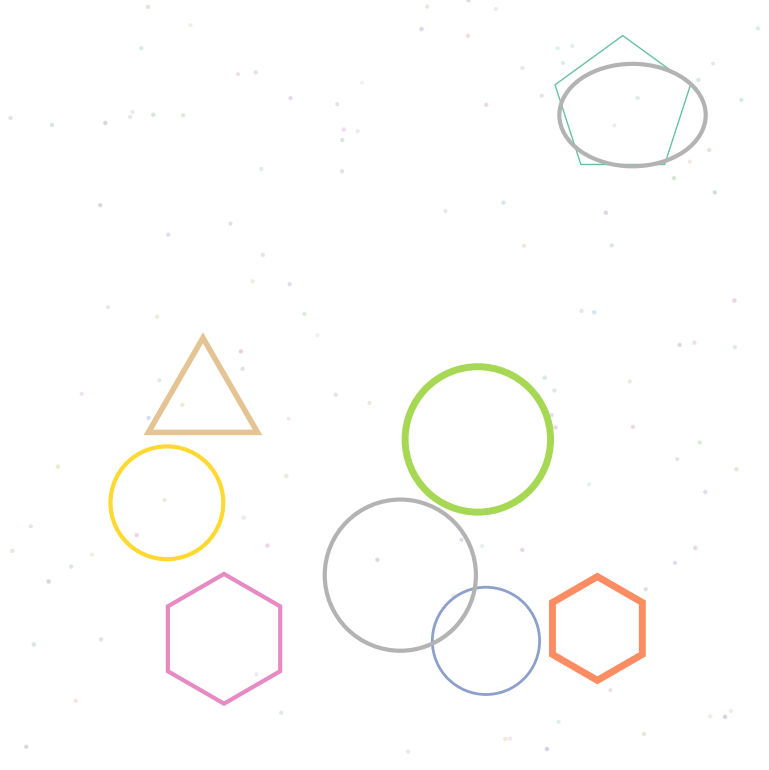[{"shape": "pentagon", "thickness": 0.5, "radius": 0.46, "center": [0.809, 0.861]}, {"shape": "hexagon", "thickness": 2.5, "radius": 0.34, "center": [0.776, 0.184]}, {"shape": "circle", "thickness": 1, "radius": 0.35, "center": [0.631, 0.168]}, {"shape": "hexagon", "thickness": 1.5, "radius": 0.42, "center": [0.291, 0.17]}, {"shape": "circle", "thickness": 2.5, "radius": 0.47, "center": [0.621, 0.429]}, {"shape": "circle", "thickness": 1.5, "radius": 0.37, "center": [0.217, 0.347]}, {"shape": "triangle", "thickness": 2, "radius": 0.41, "center": [0.264, 0.479]}, {"shape": "oval", "thickness": 1.5, "radius": 0.48, "center": [0.821, 0.851]}, {"shape": "circle", "thickness": 1.5, "radius": 0.49, "center": [0.52, 0.253]}]